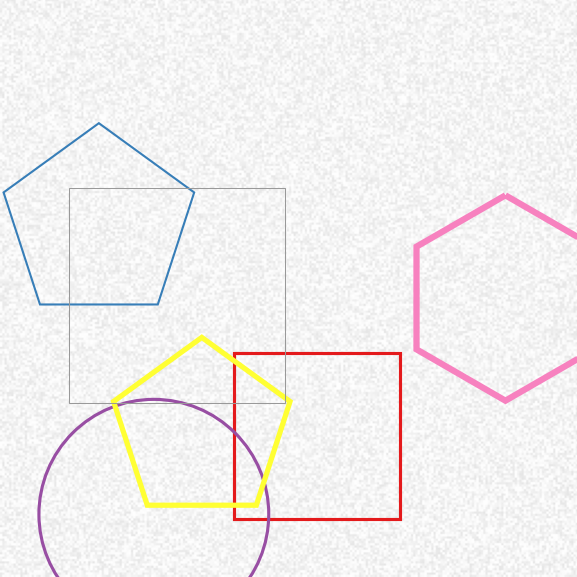[{"shape": "square", "thickness": 1.5, "radius": 0.72, "center": [0.549, 0.243]}, {"shape": "pentagon", "thickness": 1, "radius": 0.87, "center": [0.171, 0.612]}, {"shape": "circle", "thickness": 1.5, "radius": 0.99, "center": [0.266, 0.109]}, {"shape": "pentagon", "thickness": 2.5, "radius": 0.8, "center": [0.349, 0.254]}, {"shape": "hexagon", "thickness": 3, "radius": 0.89, "center": [0.875, 0.483]}, {"shape": "square", "thickness": 0.5, "radius": 0.93, "center": [0.306, 0.488]}]